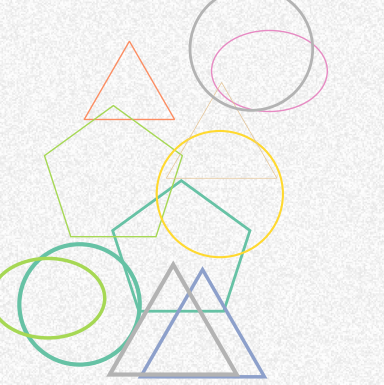[{"shape": "circle", "thickness": 3, "radius": 0.78, "center": [0.207, 0.209]}, {"shape": "pentagon", "thickness": 2, "radius": 0.94, "center": [0.471, 0.343]}, {"shape": "triangle", "thickness": 1, "radius": 0.68, "center": [0.336, 0.757]}, {"shape": "triangle", "thickness": 2.5, "radius": 0.93, "center": [0.526, 0.114]}, {"shape": "oval", "thickness": 1, "radius": 0.75, "center": [0.7, 0.816]}, {"shape": "pentagon", "thickness": 1, "radius": 0.94, "center": [0.295, 0.537]}, {"shape": "oval", "thickness": 2.5, "radius": 0.74, "center": [0.124, 0.226]}, {"shape": "circle", "thickness": 1.5, "radius": 0.82, "center": [0.571, 0.496]}, {"shape": "triangle", "thickness": 0.5, "radius": 0.83, "center": [0.576, 0.62]}, {"shape": "circle", "thickness": 2, "radius": 0.8, "center": [0.653, 0.873]}, {"shape": "triangle", "thickness": 3, "radius": 0.95, "center": [0.45, 0.122]}]